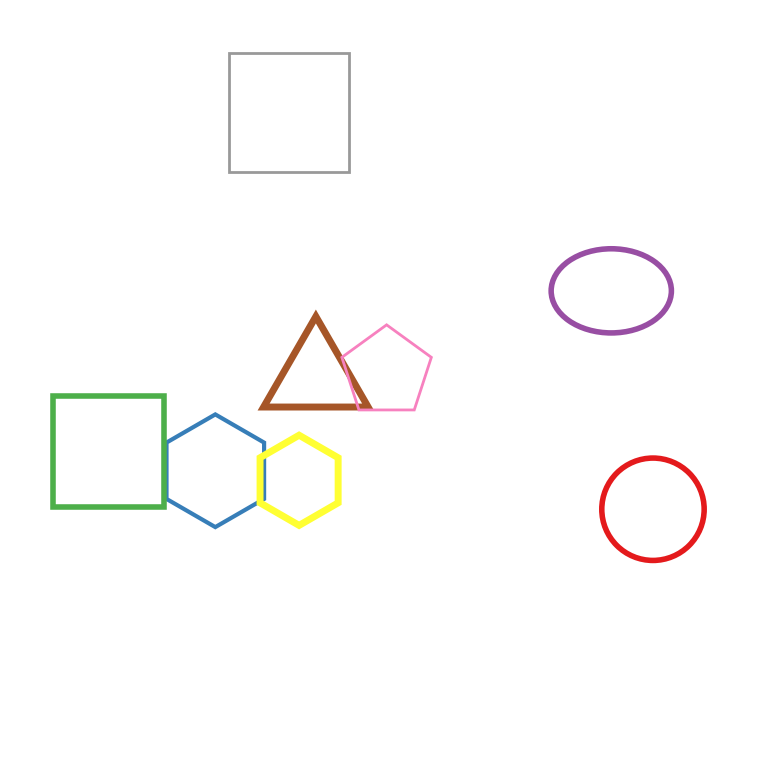[{"shape": "circle", "thickness": 2, "radius": 0.33, "center": [0.848, 0.339]}, {"shape": "hexagon", "thickness": 1.5, "radius": 0.37, "center": [0.28, 0.389]}, {"shape": "square", "thickness": 2, "radius": 0.36, "center": [0.141, 0.413]}, {"shape": "oval", "thickness": 2, "radius": 0.39, "center": [0.794, 0.622]}, {"shape": "hexagon", "thickness": 2.5, "radius": 0.29, "center": [0.388, 0.376]}, {"shape": "triangle", "thickness": 2.5, "radius": 0.39, "center": [0.41, 0.511]}, {"shape": "pentagon", "thickness": 1, "radius": 0.31, "center": [0.502, 0.517]}, {"shape": "square", "thickness": 1, "radius": 0.39, "center": [0.375, 0.854]}]